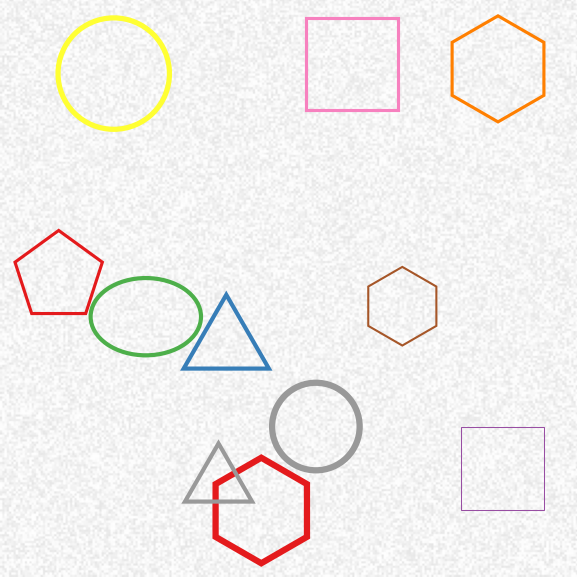[{"shape": "pentagon", "thickness": 1.5, "radius": 0.4, "center": [0.102, 0.521]}, {"shape": "hexagon", "thickness": 3, "radius": 0.46, "center": [0.452, 0.115]}, {"shape": "triangle", "thickness": 2, "radius": 0.43, "center": [0.392, 0.403]}, {"shape": "oval", "thickness": 2, "radius": 0.48, "center": [0.252, 0.451]}, {"shape": "square", "thickness": 0.5, "radius": 0.36, "center": [0.87, 0.188]}, {"shape": "hexagon", "thickness": 1.5, "radius": 0.46, "center": [0.862, 0.88]}, {"shape": "circle", "thickness": 2.5, "radius": 0.48, "center": [0.197, 0.872]}, {"shape": "hexagon", "thickness": 1, "radius": 0.34, "center": [0.697, 0.469]}, {"shape": "square", "thickness": 1.5, "radius": 0.4, "center": [0.61, 0.888]}, {"shape": "circle", "thickness": 3, "radius": 0.38, "center": [0.547, 0.261]}, {"shape": "triangle", "thickness": 2, "radius": 0.34, "center": [0.378, 0.164]}]